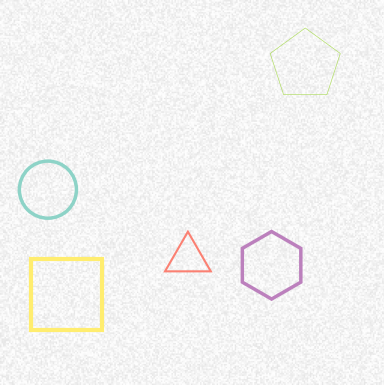[{"shape": "circle", "thickness": 2.5, "radius": 0.37, "center": [0.124, 0.507]}, {"shape": "triangle", "thickness": 1.5, "radius": 0.34, "center": [0.488, 0.33]}, {"shape": "pentagon", "thickness": 0.5, "radius": 0.48, "center": [0.793, 0.832]}, {"shape": "hexagon", "thickness": 2.5, "radius": 0.44, "center": [0.705, 0.311]}, {"shape": "square", "thickness": 3, "radius": 0.46, "center": [0.172, 0.235]}]